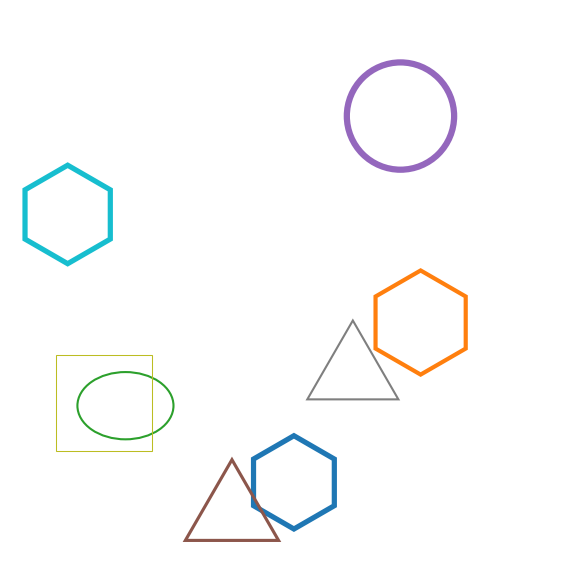[{"shape": "hexagon", "thickness": 2.5, "radius": 0.4, "center": [0.509, 0.164]}, {"shape": "hexagon", "thickness": 2, "radius": 0.45, "center": [0.728, 0.441]}, {"shape": "oval", "thickness": 1, "radius": 0.42, "center": [0.217, 0.297]}, {"shape": "circle", "thickness": 3, "radius": 0.46, "center": [0.693, 0.798]}, {"shape": "triangle", "thickness": 1.5, "radius": 0.47, "center": [0.402, 0.11]}, {"shape": "triangle", "thickness": 1, "radius": 0.46, "center": [0.611, 0.353]}, {"shape": "square", "thickness": 0.5, "radius": 0.42, "center": [0.18, 0.301]}, {"shape": "hexagon", "thickness": 2.5, "radius": 0.43, "center": [0.117, 0.628]}]